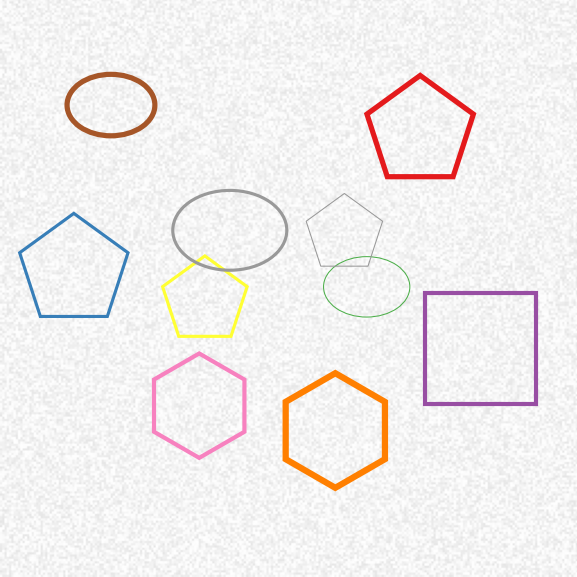[{"shape": "pentagon", "thickness": 2.5, "radius": 0.48, "center": [0.728, 0.772]}, {"shape": "pentagon", "thickness": 1.5, "radius": 0.49, "center": [0.128, 0.531]}, {"shape": "oval", "thickness": 0.5, "radius": 0.37, "center": [0.635, 0.502]}, {"shape": "square", "thickness": 2, "radius": 0.48, "center": [0.832, 0.395]}, {"shape": "hexagon", "thickness": 3, "radius": 0.5, "center": [0.581, 0.254]}, {"shape": "pentagon", "thickness": 1.5, "radius": 0.38, "center": [0.355, 0.479]}, {"shape": "oval", "thickness": 2.5, "radius": 0.38, "center": [0.192, 0.817]}, {"shape": "hexagon", "thickness": 2, "radius": 0.45, "center": [0.345, 0.297]}, {"shape": "oval", "thickness": 1.5, "radius": 0.49, "center": [0.398, 0.6]}, {"shape": "pentagon", "thickness": 0.5, "radius": 0.35, "center": [0.596, 0.595]}]